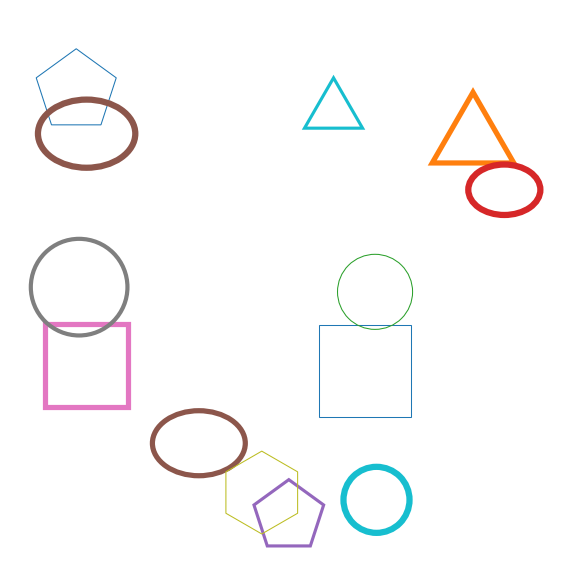[{"shape": "square", "thickness": 0.5, "radius": 0.4, "center": [0.632, 0.357]}, {"shape": "pentagon", "thickness": 0.5, "radius": 0.36, "center": [0.132, 0.842]}, {"shape": "triangle", "thickness": 2.5, "radius": 0.41, "center": [0.819, 0.758]}, {"shape": "circle", "thickness": 0.5, "radius": 0.32, "center": [0.649, 0.494]}, {"shape": "oval", "thickness": 3, "radius": 0.31, "center": [0.873, 0.671]}, {"shape": "pentagon", "thickness": 1.5, "radius": 0.32, "center": [0.5, 0.105]}, {"shape": "oval", "thickness": 3, "radius": 0.42, "center": [0.15, 0.768]}, {"shape": "oval", "thickness": 2.5, "radius": 0.4, "center": [0.344, 0.232]}, {"shape": "square", "thickness": 2.5, "radius": 0.36, "center": [0.15, 0.366]}, {"shape": "circle", "thickness": 2, "radius": 0.42, "center": [0.137, 0.502]}, {"shape": "hexagon", "thickness": 0.5, "radius": 0.36, "center": [0.453, 0.146]}, {"shape": "circle", "thickness": 3, "radius": 0.29, "center": [0.652, 0.134]}, {"shape": "triangle", "thickness": 1.5, "radius": 0.29, "center": [0.578, 0.806]}]